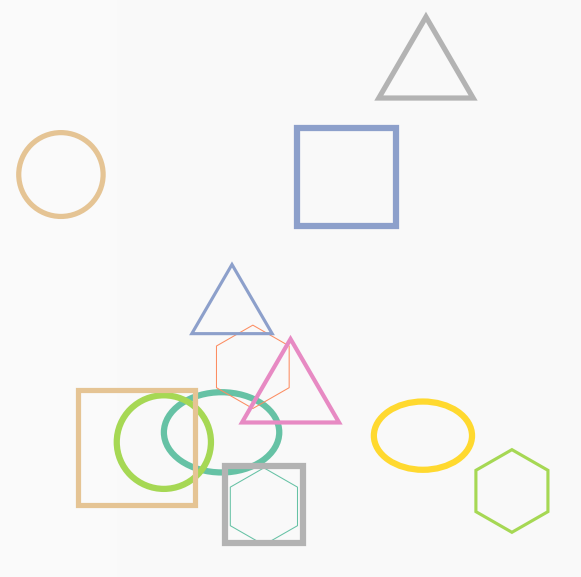[{"shape": "oval", "thickness": 3, "radius": 0.5, "center": [0.381, 0.251]}, {"shape": "hexagon", "thickness": 0.5, "radius": 0.33, "center": [0.454, 0.122]}, {"shape": "hexagon", "thickness": 0.5, "radius": 0.36, "center": [0.435, 0.364]}, {"shape": "triangle", "thickness": 1.5, "radius": 0.4, "center": [0.399, 0.461]}, {"shape": "square", "thickness": 3, "radius": 0.42, "center": [0.596, 0.692]}, {"shape": "triangle", "thickness": 2, "radius": 0.48, "center": [0.5, 0.316]}, {"shape": "hexagon", "thickness": 1.5, "radius": 0.36, "center": [0.881, 0.149]}, {"shape": "circle", "thickness": 3, "radius": 0.41, "center": [0.282, 0.234]}, {"shape": "oval", "thickness": 3, "radius": 0.42, "center": [0.728, 0.245]}, {"shape": "circle", "thickness": 2.5, "radius": 0.36, "center": [0.105, 0.697]}, {"shape": "square", "thickness": 2.5, "radius": 0.5, "center": [0.235, 0.224]}, {"shape": "square", "thickness": 3, "radius": 0.33, "center": [0.454, 0.125]}, {"shape": "triangle", "thickness": 2.5, "radius": 0.47, "center": [0.733, 0.876]}]